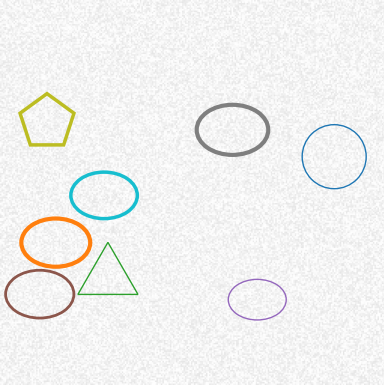[{"shape": "circle", "thickness": 1, "radius": 0.42, "center": [0.868, 0.593]}, {"shape": "oval", "thickness": 3, "radius": 0.45, "center": [0.145, 0.37]}, {"shape": "triangle", "thickness": 1, "radius": 0.45, "center": [0.28, 0.28]}, {"shape": "oval", "thickness": 1, "radius": 0.38, "center": [0.668, 0.222]}, {"shape": "oval", "thickness": 2, "radius": 0.44, "center": [0.103, 0.236]}, {"shape": "oval", "thickness": 3, "radius": 0.46, "center": [0.604, 0.663]}, {"shape": "pentagon", "thickness": 2.5, "radius": 0.37, "center": [0.122, 0.683]}, {"shape": "oval", "thickness": 2.5, "radius": 0.43, "center": [0.27, 0.493]}]